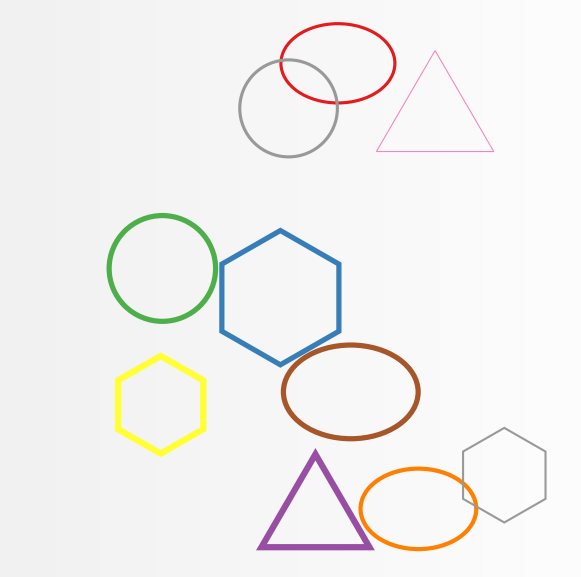[{"shape": "oval", "thickness": 1.5, "radius": 0.49, "center": [0.581, 0.889]}, {"shape": "hexagon", "thickness": 2.5, "radius": 0.58, "center": [0.482, 0.484]}, {"shape": "circle", "thickness": 2.5, "radius": 0.46, "center": [0.279, 0.534]}, {"shape": "triangle", "thickness": 3, "radius": 0.54, "center": [0.543, 0.105]}, {"shape": "oval", "thickness": 2, "radius": 0.5, "center": [0.72, 0.118]}, {"shape": "hexagon", "thickness": 3, "radius": 0.42, "center": [0.276, 0.298]}, {"shape": "oval", "thickness": 2.5, "radius": 0.58, "center": [0.603, 0.321]}, {"shape": "triangle", "thickness": 0.5, "radius": 0.58, "center": [0.749, 0.795]}, {"shape": "circle", "thickness": 1.5, "radius": 0.42, "center": [0.496, 0.811]}, {"shape": "hexagon", "thickness": 1, "radius": 0.41, "center": [0.868, 0.176]}]